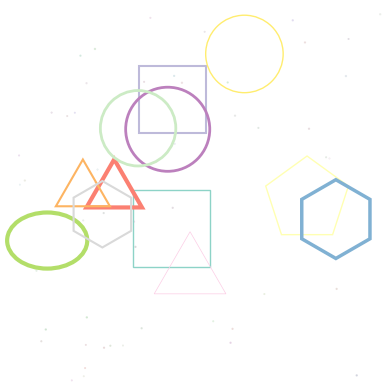[{"shape": "square", "thickness": 1, "radius": 0.5, "center": [0.445, 0.407]}, {"shape": "pentagon", "thickness": 1, "radius": 0.56, "center": [0.798, 0.482]}, {"shape": "square", "thickness": 1.5, "radius": 0.43, "center": [0.448, 0.742]}, {"shape": "triangle", "thickness": 3, "radius": 0.42, "center": [0.297, 0.503]}, {"shape": "hexagon", "thickness": 2.5, "radius": 0.51, "center": [0.872, 0.431]}, {"shape": "triangle", "thickness": 1.5, "radius": 0.41, "center": [0.215, 0.505]}, {"shape": "oval", "thickness": 3, "radius": 0.52, "center": [0.123, 0.375]}, {"shape": "triangle", "thickness": 0.5, "radius": 0.54, "center": [0.494, 0.291]}, {"shape": "hexagon", "thickness": 1.5, "radius": 0.43, "center": [0.266, 0.444]}, {"shape": "circle", "thickness": 2, "radius": 0.55, "center": [0.436, 0.664]}, {"shape": "circle", "thickness": 2, "radius": 0.49, "center": [0.359, 0.667]}, {"shape": "circle", "thickness": 1, "radius": 0.5, "center": [0.635, 0.86]}]